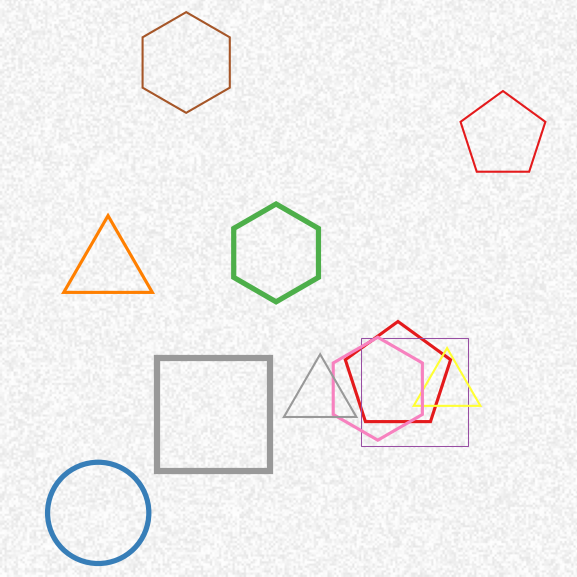[{"shape": "pentagon", "thickness": 1.5, "radius": 0.48, "center": [0.689, 0.347]}, {"shape": "pentagon", "thickness": 1, "radius": 0.39, "center": [0.871, 0.764]}, {"shape": "circle", "thickness": 2.5, "radius": 0.44, "center": [0.17, 0.111]}, {"shape": "hexagon", "thickness": 2.5, "radius": 0.42, "center": [0.478, 0.561]}, {"shape": "square", "thickness": 0.5, "radius": 0.46, "center": [0.717, 0.32]}, {"shape": "triangle", "thickness": 1.5, "radius": 0.44, "center": [0.187, 0.537]}, {"shape": "triangle", "thickness": 1, "radius": 0.33, "center": [0.774, 0.33]}, {"shape": "hexagon", "thickness": 1, "radius": 0.44, "center": [0.322, 0.891]}, {"shape": "hexagon", "thickness": 1.5, "radius": 0.45, "center": [0.654, 0.326]}, {"shape": "square", "thickness": 3, "radius": 0.49, "center": [0.37, 0.282]}, {"shape": "triangle", "thickness": 1, "radius": 0.36, "center": [0.554, 0.313]}]